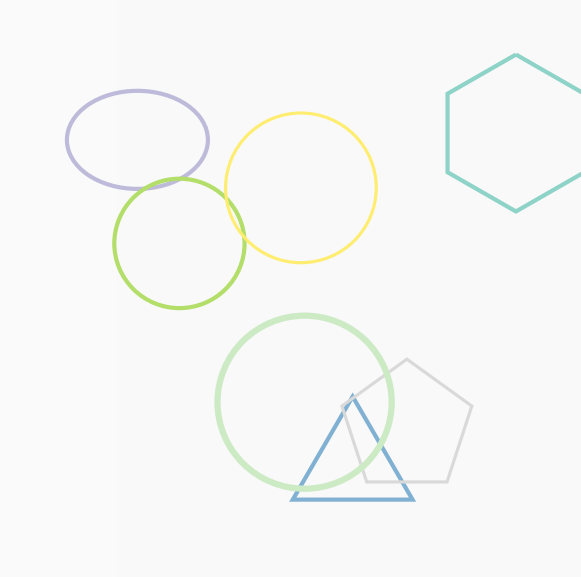[{"shape": "hexagon", "thickness": 2, "radius": 0.68, "center": [0.888, 0.769]}, {"shape": "oval", "thickness": 2, "radius": 0.61, "center": [0.236, 0.757]}, {"shape": "triangle", "thickness": 2, "radius": 0.59, "center": [0.607, 0.193]}, {"shape": "circle", "thickness": 2, "radius": 0.56, "center": [0.309, 0.578]}, {"shape": "pentagon", "thickness": 1.5, "radius": 0.59, "center": [0.7, 0.26]}, {"shape": "circle", "thickness": 3, "radius": 0.75, "center": [0.524, 0.303]}, {"shape": "circle", "thickness": 1.5, "radius": 0.65, "center": [0.518, 0.674]}]